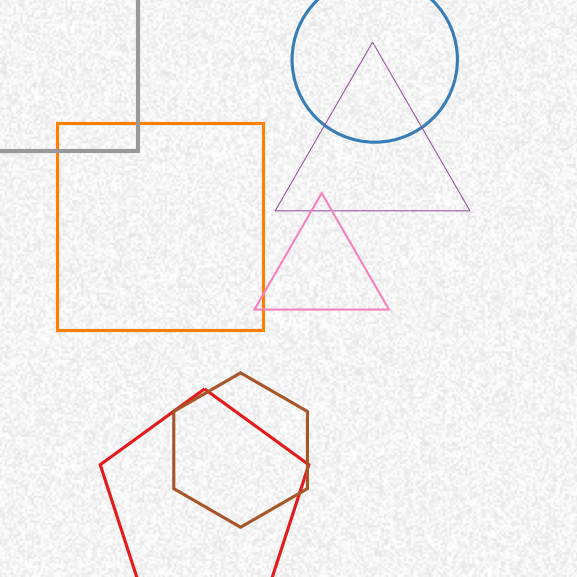[{"shape": "pentagon", "thickness": 1.5, "radius": 0.95, "center": [0.354, 0.136]}, {"shape": "circle", "thickness": 1.5, "radius": 0.72, "center": [0.649, 0.896]}, {"shape": "triangle", "thickness": 0.5, "radius": 0.97, "center": [0.645, 0.731]}, {"shape": "square", "thickness": 1.5, "radius": 0.89, "center": [0.277, 0.607]}, {"shape": "hexagon", "thickness": 1.5, "radius": 0.67, "center": [0.417, 0.22]}, {"shape": "triangle", "thickness": 1, "radius": 0.67, "center": [0.557, 0.53]}, {"shape": "square", "thickness": 2, "radius": 0.69, "center": [0.101, 0.876]}]